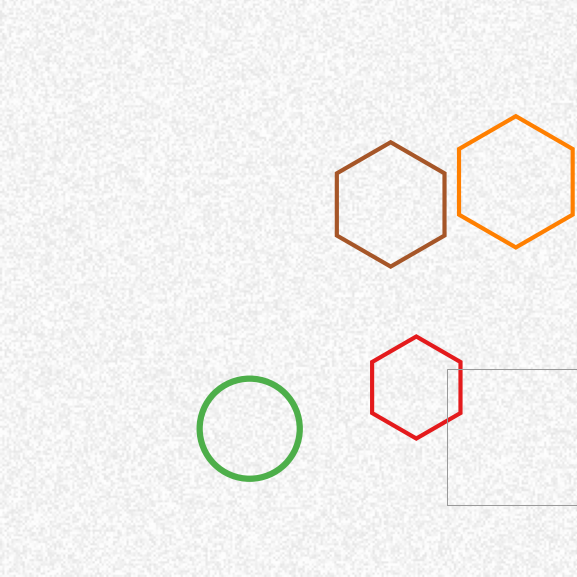[{"shape": "hexagon", "thickness": 2, "radius": 0.44, "center": [0.721, 0.328]}, {"shape": "circle", "thickness": 3, "radius": 0.43, "center": [0.432, 0.257]}, {"shape": "hexagon", "thickness": 2, "radius": 0.57, "center": [0.893, 0.684]}, {"shape": "hexagon", "thickness": 2, "radius": 0.54, "center": [0.676, 0.645]}, {"shape": "square", "thickness": 0.5, "radius": 0.59, "center": [0.891, 0.242]}]